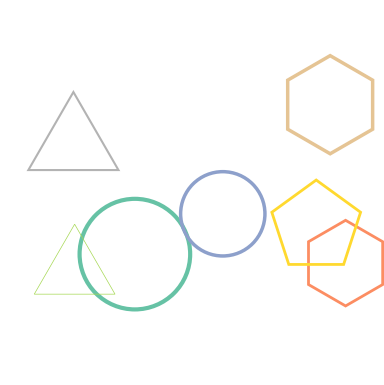[{"shape": "circle", "thickness": 3, "radius": 0.72, "center": [0.35, 0.34]}, {"shape": "hexagon", "thickness": 2, "radius": 0.56, "center": [0.898, 0.317]}, {"shape": "circle", "thickness": 2.5, "radius": 0.55, "center": [0.579, 0.445]}, {"shape": "triangle", "thickness": 0.5, "radius": 0.61, "center": [0.194, 0.297]}, {"shape": "pentagon", "thickness": 2, "radius": 0.61, "center": [0.821, 0.411]}, {"shape": "hexagon", "thickness": 2.5, "radius": 0.64, "center": [0.858, 0.728]}, {"shape": "triangle", "thickness": 1.5, "radius": 0.68, "center": [0.191, 0.626]}]